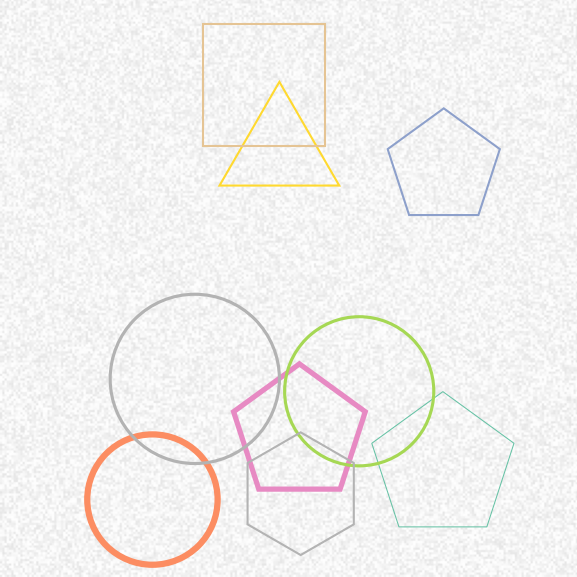[{"shape": "pentagon", "thickness": 0.5, "radius": 0.65, "center": [0.767, 0.192]}, {"shape": "circle", "thickness": 3, "radius": 0.56, "center": [0.264, 0.134]}, {"shape": "pentagon", "thickness": 1, "radius": 0.51, "center": [0.768, 0.709]}, {"shape": "pentagon", "thickness": 2.5, "radius": 0.6, "center": [0.519, 0.249]}, {"shape": "circle", "thickness": 1.5, "radius": 0.65, "center": [0.622, 0.322]}, {"shape": "triangle", "thickness": 1, "radius": 0.6, "center": [0.484, 0.738]}, {"shape": "square", "thickness": 1, "radius": 0.53, "center": [0.457, 0.852]}, {"shape": "circle", "thickness": 1.5, "radius": 0.73, "center": [0.337, 0.343]}, {"shape": "hexagon", "thickness": 1, "radius": 0.53, "center": [0.521, 0.144]}]